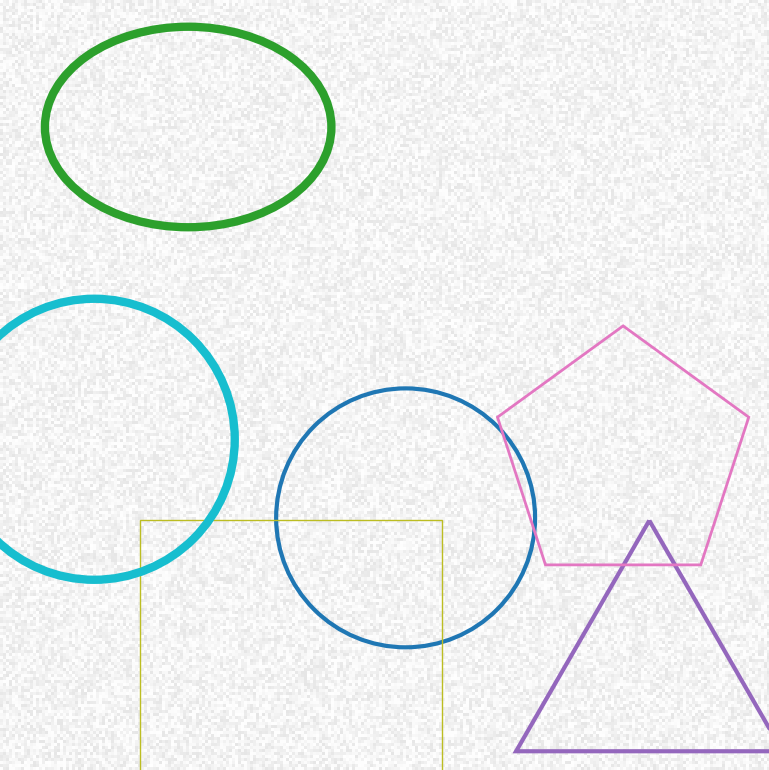[{"shape": "circle", "thickness": 1.5, "radius": 0.84, "center": [0.527, 0.327]}, {"shape": "oval", "thickness": 3, "radius": 0.93, "center": [0.244, 0.835]}, {"shape": "triangle", "thickness": 1.5, "radius": 1.0, "center": [0.843, 0.124]}, {"shape": "pentagon", "thickness": 1, "radius": 0.86, "center": [0.809, 0.405]}, {"shape": "square", "thickness": 0.5, "radius": 0.98, "center": [0.378, 0.128]}, {"shape": "circle", "thickness": 3, "radius": 0.91, "center": [0.122, 0.43]}]